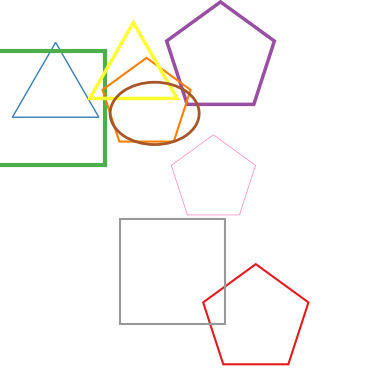[{"shape": "pentagon", "thickness": 1.5, "radius": 0.72, "center": [0.664, 0.17]}, {"shape": "triangle", "thickness": 1, "radius": 0.65, "center": [0.144, 0.76]}, {"shape": "square", "thickness": 3, "radius": 0.73, "center": [0.125, 0.72]}, {"shape": "pentagon", "thickness": 2.5, "radius": 0.74, "center": [0.573, 0.848]}, {"shape": "pentagon", "thickness": 1.5, "radius": 0.6, "center": [0.381, 0.73]}, {"shape": "triangle", "thickness": 2.5, "radius": 0.66, "center": [0.347, 0.81]}, {"shape": "oval", "thickness": 2, "radius": 0.58, "center": [0.402, 0.705]}, {"shape": "pentagon", "thickness": 0.5, "radius": 0.58, "center": [0.554, 0.535]}, {"shape": "square", "thickness": 1.5, "radius": 0.68, "center": [0.447, 0.296]}]